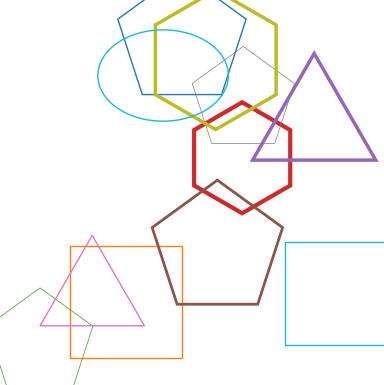[{"shape": "pentagon", "thickness": 1, "radius": 0.88, "center": [0.473, 0.896]}, {"shape": "square", "thickness": 1, "radius": 0.73, "center": [0.327, 0.215]}, {"shape": "pentagon", "thickness": 0.5, "radius": 0.72, "center": [0.104, 0.108]}, {"shape": "hexagon", "thickness": 3, "radius": 0.72, "center": [0.629, 0.59]}, {"shape": "triangle", "thickness": 2.5, "radius": 0.92, "center": [0.816, 0.676]}, {"shape": "pentagon", "thickness": 2, "radius": 0.89, "center": [0.565, 0.354]}, {"shape": "triangle", "thickness": 1, "radius": 0.78, "center": [0.24, 0.232]}, {"shape": "pentagon", "thickness": 0.5, "radius": 0.7, "center": [0.632, 0.74]}, {"shape": "hexagon", "thickness": 2.5, "radius": 0.91, "center": [0.56, 0.845]}, {"shape": "oval", "thickness": 1, "radius": 0.85, "center": [0.424, 0.804]}, {"shape": "square", "thickness": 1, "radius": 0.67, "center": [0.874, 0.237]}]